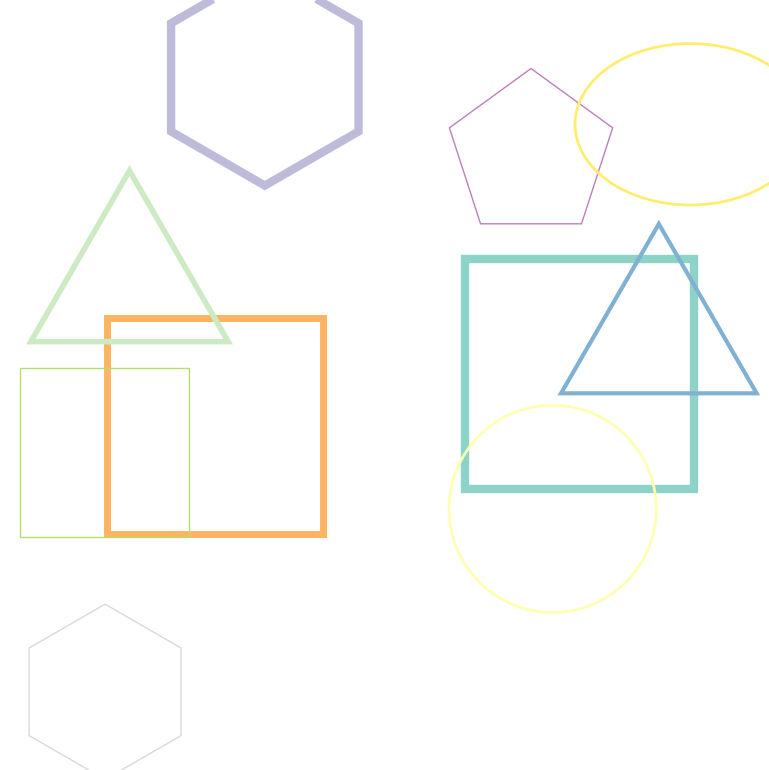[{"shape": "square", "thickness": 3, "radius": 0.74, "center": [0.753, 0.514]}, {"shape": "circle", "thickness": 1, "radius": 0.67, "center": [0.718, 0.339]}, {"shape": "hexagon", "thickness": 3, "radius": 0.7, "center": [0.344, 0.9]}, {"shape": "triangle", "thickness": 1.5, "radius": 0.73, "center": [0.856, 0.563]}, {"shape": "square", "thickness": 2.5, "radius": 0.7, "center": [0.279, 0.446]}, {"shape": "square", "thickness": 0.5, "radius": 0.55, "center": [0.136, 0.412]}, {"shape": "hexagon", "thickness": 0.5, "radius": 0.57, "center": [0.136, 0.102]}, {"shape": "pentagon", "thickness": 0.5, "radius": 0.56, "center": [0.69, 0.8]}, {"shape": "triangle", "thickness": 2, "radius": 0.74, "center": [0.168, 0.63]}, {"shape": "oval", "thickness": 1, "radius": 0.75, "center": [0.897, 0.839]}]